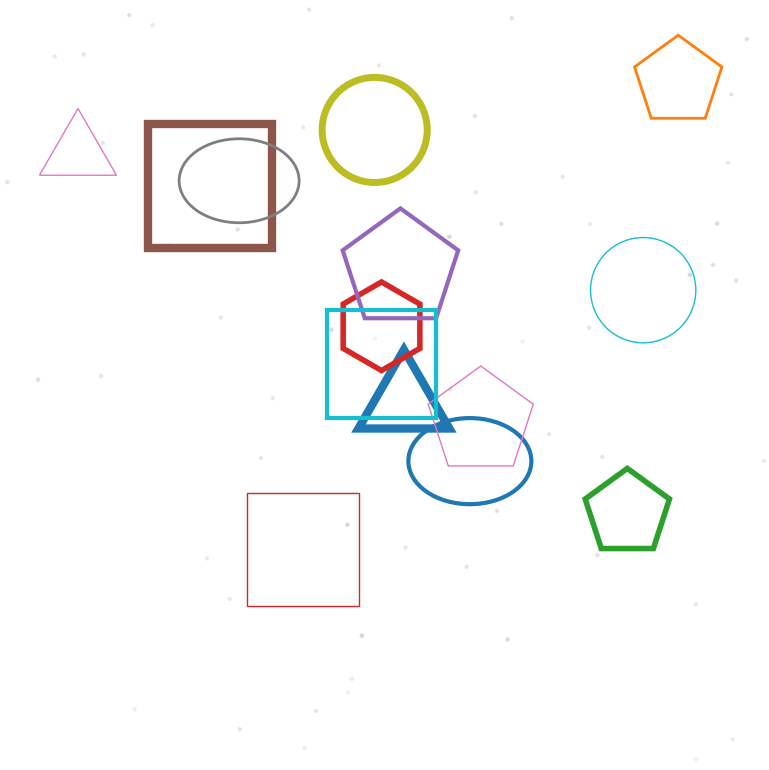[{"shape": "triangle", "thickness": 3, "radius": 0.34, "center": [0.525, 0.478]}, {"shape": "oval", "thickness": 1.5, "radius": 0.4, "center": [0.61, 0.401]}, {"shape": "pentagon", "thickness": 1, "radius": 0.3, "center": [0.881, 0.895]}, {"shape": "pentagon", "thickness": 2, "radius": 0.29, "center": [0.815, 0.334]}, {"shape": "hexagon", "thickness": 2, "radius": 0.29, "center": [0.495, 0.576]}, {"shape": "square", "thickness": 0.5, "radius": 0.36, "center": [0.393, 0.286]}, {"shape": "pentagon", "thickness": 1.5, "radius": 0.39, "center": [0.52, 0.651]}, {"shape": "square", "thickness": 3, "radius": 0.4, "center": [0.273, 0.758]}, {"shape": "pentagon", "thickness": 0.5, "radius": 0.36, "center": [0.624, 0.453]}, {"shape": "triangle", "thickness": 0.5, "radius": 0.29, "center": [0.101, 0.801]}, {"shape": "oval", "thickness": 1, "radius": 0.39, "center": [0.311, 0.765]}, {"shape": "circle", "thickness": 2.5, "radius": 0.34, "center": [0.487, 0.831]}, {"shape": "circle", "thickness": 0.5, "radius": 0.34, "center": [0.835, 0.623]}, {"shape": "square", "thickness": 1.5, "radius": 0.35, "center": [0.495, 0.527]}]